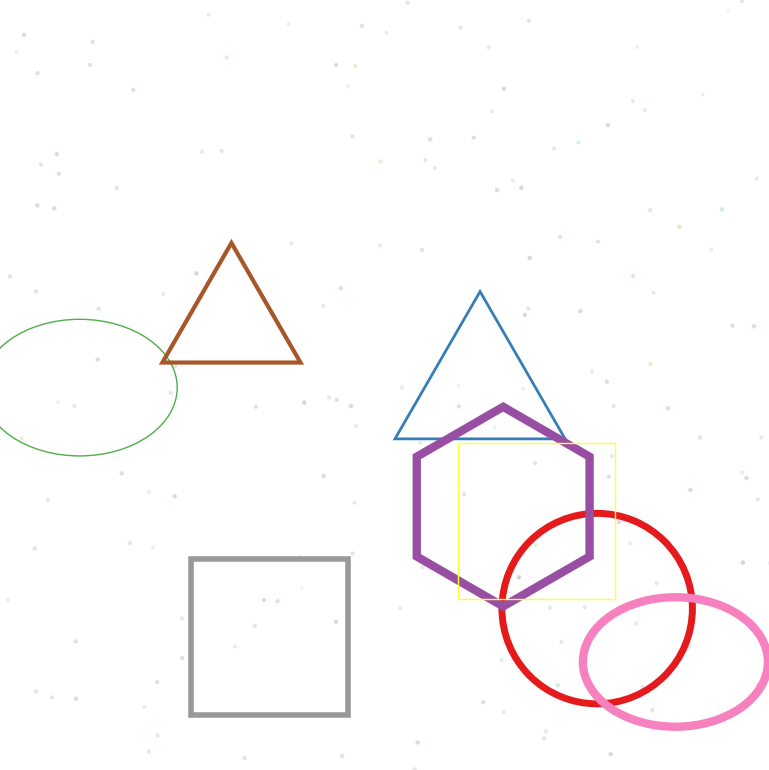[{"shape": "circle", "thickness": 2.5, "radius": 0.62, "center": [0.776, 0.21]}, {"shape": "triangle", "thickness": 1, "radius": 0.64, "center": [0.623, 0.494]}, {"shape": "oval", "thickness": 0.5, "radius": 0.63, "center": [0.103, 0.497]}, {"shape": "hexagon", "thickness": 3, "radius": 0.65, "center": [0.653, 0.342]}, {"shape": "square", "thickness": 0.5, "radius": 0.51, "center": [0.696, 0.324]}, {"shape": "triangle", "thickness": 1.5, "radius": 0.52, "center": [0.301, 0.581]}, {"shape": "oval", "thickness": 3, "radius": 0.6, "center": [0.877, 0.14]}, {"shape": "square", "thickness": 2, "radius": 0.51, "center": [0.35, 0.173]}]